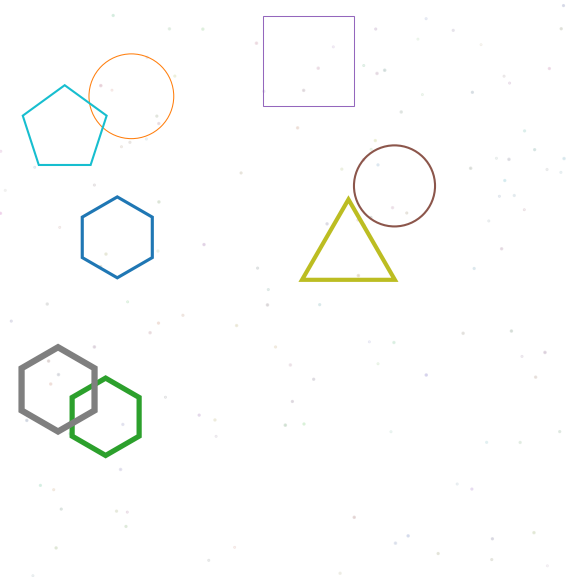[{"shape": "hexagon", "thickness": 1.5, "radius": 0.35, "center": [0.203, 0.588]}, {"shape": "circle", "thickness": 0.5, "radius": 0.37, "center": [0.227, 0.832]}, {"shape": "hexagon", "thickness": 2.5, "radius": 0.33, "center": [0.183, 0.277]}, {"shape": "square", "thickness": 0.5, "radius": 0.39, "center": [0.534, 0.893]}, {"shape": "circle", "thickness": 1, "radius": 0.35, "center": [0.683, 0.677]}, {"shape": "hexagon", "thickness": 3, "radius": 0.36, "center": [0.101, 0.325]}, {"shape": "triangle", "thickness": 2, "radius": 0.46, "center": [0.603, 0.561]}, {"shape": "pentagon", "thickness": 1, "radius": 0.38, "center": [0.112, 0.775]}]